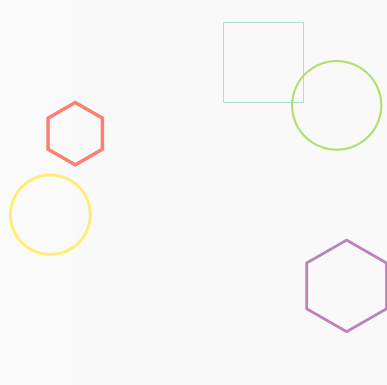[{"shape": "square", "thickness": 0.5, "radius": 0.51, "center": [0.679, 0.839]}, {"shape": "hexagon", "thickness": 2.5, "radius": 0.4, "center": [0.194, 0.653]}, {"shape": "circle", "thickness": 1.5, "radius": 0.58, "center": [0.869, 0.726]}, {"shape": "hexagon", "thickness": 2, "radius": 0.59, "center": [0.895, 0.257]}, {"shape": "circle", "thickness": 2, "radius": 0.52, "center": [0.13, 0.442]}]